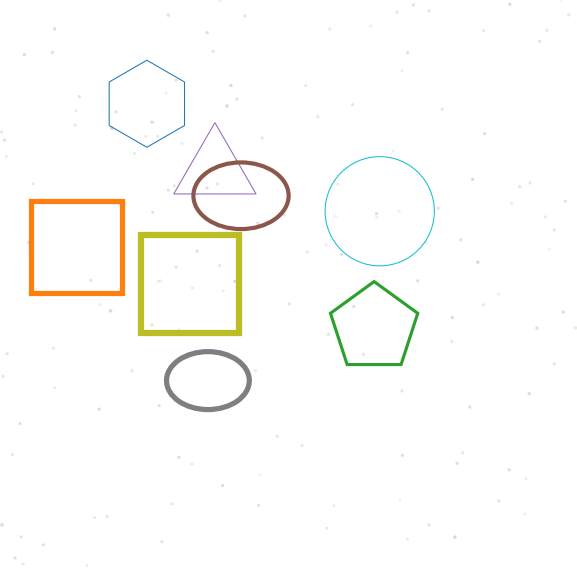[{"shape": "hexagon", "thickness": 0.5, "radius": 0.38, "center": [0.254, 0.819]}, {"shape": "square", "thickness": 2.5, "radius": 0.4, "center": [0.132, 0.572]}, {"shape": "pentagon", "thickness": 1.5, "radius": 0.4, "center": [0.648, 0.432]}, {"shape": "triangle", "thickness": 0.5, "radius": 0.41, "center": [0.372, 0.704]}, {"shape": "oval", "thickness": 2, "radius": 0.41, "center": [0.417, 0.66]}, {"shape": "oval", "thickness": 2.5, "radius": 0.36, "center": [0.36, 0.34]}, {"shape": "square", "thickness": 3, "radius": 0.42, "center": [0.329, 0.507]}, {"shape": "circle", "thickness": 0.5, "radius": 0.47, "center": [0.658, 0.633]}]